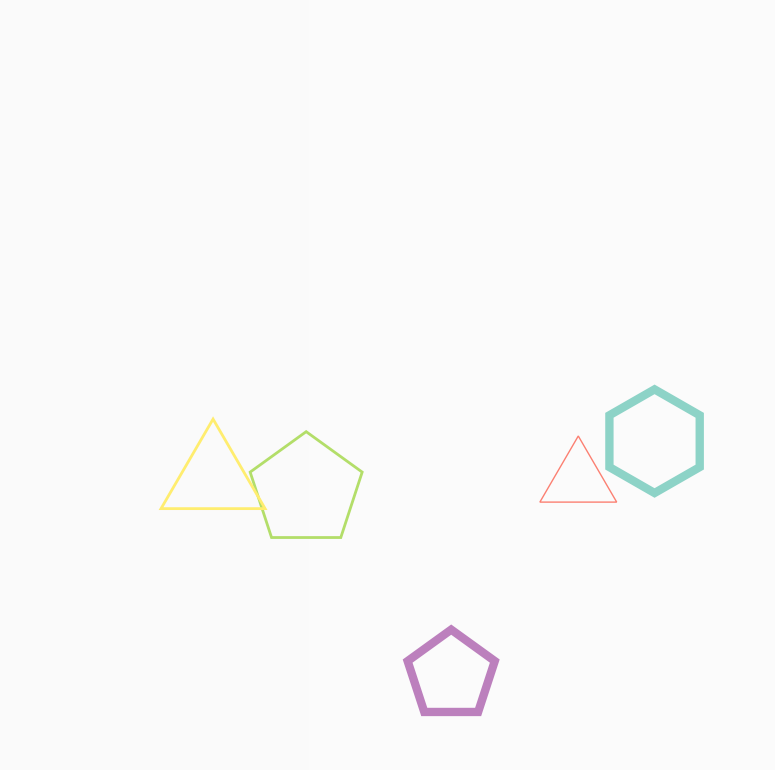[{"shape": "hexagon", "thickness": 3, "radius": 0.34, "center": [0.845, 0.427]}, {"shape": "triangle", "thickness": 0.5, "radius": 0.29, "center": [0.746, 0.377]}, {"shape": "pentagon", "thickness": 1, "radius": 0.38, "center": [0.395, 0.363]}, {"shape": "pentagon", "thickness": 3, "radius": 0.3, "center": [0.582, 0.123]}, {"shape": "triangle", "thickness": 1, "radius": 0.39, "center": [0.275, 0.378]}]